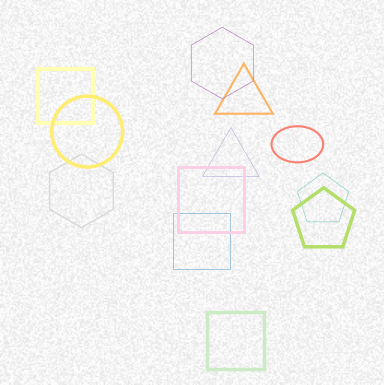[{"shape": "pentagon", "thickness": 0.5, "radius": 0.35, "center": [0.839, 0.481]}, {"shape": "square", "thickness": 3, "radius": 0.35, "center": [0.17, 0.751]}, {"shape": "triangle", "thickness": 0.5, "radius": 0.43, "center": [0.6, 0.584]}, {"shape": "oval", "thickness": 1.5, "radius": 0.34, "center": [0.772, 0.625]}, {"shape": "square", "thickness": 0.5, "radius": 0.36, "center": [0.523, 0.374]}, {"shape": "triangle", "thickness": 1.5, "radius": 0.43, "center": [0.634, 0.748]}, {"shape": "pentagon", "thickness": 2.5, "radius": 0.42, "center": [0.841, 0.428]}, {"shape": "square", "thickness": 2, "radius": 0.42, "center": [0.548, 0.482]}, {"shape": "hexagon", "thickness": 1, "radius": 0.48, "center": [0.212, 0.504]}, {"shape": "hexagon", "thickness": 0.5, "radius": 0.47, "center": [0.577, 0.836]}, {"shape": "square", "thickness": 2.5, "radius": 0.37, "center": [0.611, 0.116]}, {"shape": "circle", "thickness": 2.5, "radius": 0.46, "center": [0.226, 0.658]}]